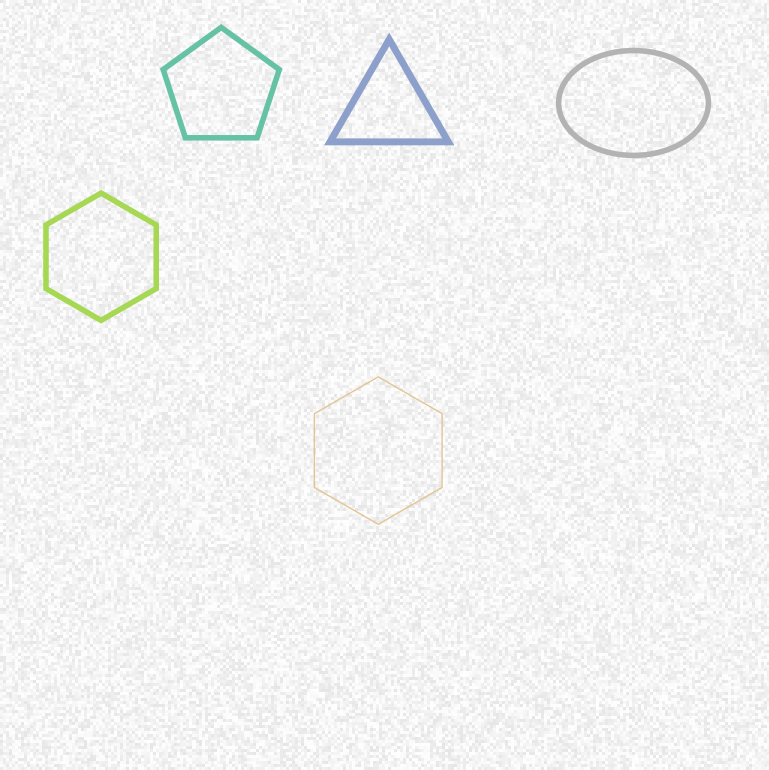[{"shape": "pentagon", "thickness": 2, "radius": 0.4, "center": [0.287, 0.885]}, {"shape": "triangle", "thickness": 2.5, "radius": 0.44, "center": [0.505, 0.86]}, {"shape": "hexagon", "thickness": 2, "radius": 0.41, "center": [0.131, 0.667]}, {"shape": "hexagon", "thickness": 0.5, "radius": 0.48, "center": [0.491, 0.415]}, {"shape": "oval", "thickness": 2, "radius": 0.49, "center": [0.823, 0.866]}]